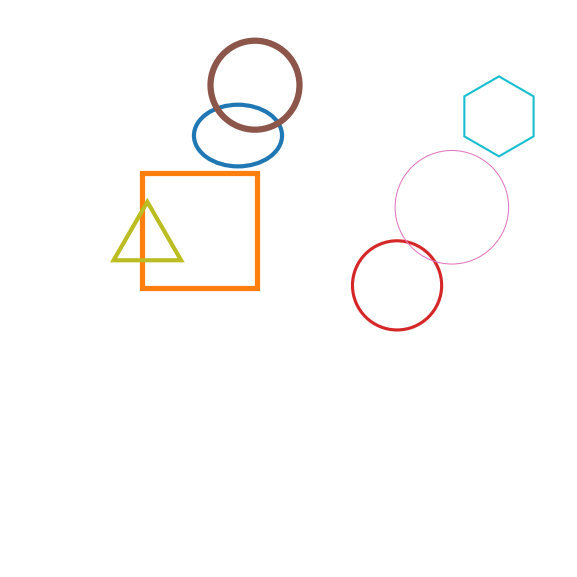[{"shape": "oval", "thickness": 2, "radius": 0.38, "center": [0.412, 0.764]}, {"shape": "square", "thickness": 2.5, "radius": 0.5, "center": [0.346, 0.6]}, {"shape": "circle", "thickness": 1.5, "radius": 0.39, "center": [0.688, 0.505]}, {"shape": "circle", "thickness": 3, "radius": 0.39, "center": [0.442, 0.852]}, {"shape": "circle", "thickness": 0.5, "radius": 0.49, "center": [0.782, 0.64]}, {"shape": "triangle", "thickness": 2, "radius": 0.34, "center": [0.255, 0.582]}, {"shape": "hexagon", "thickness": 1, "radius": 0.35, "center": [0.864, 0.798]}]